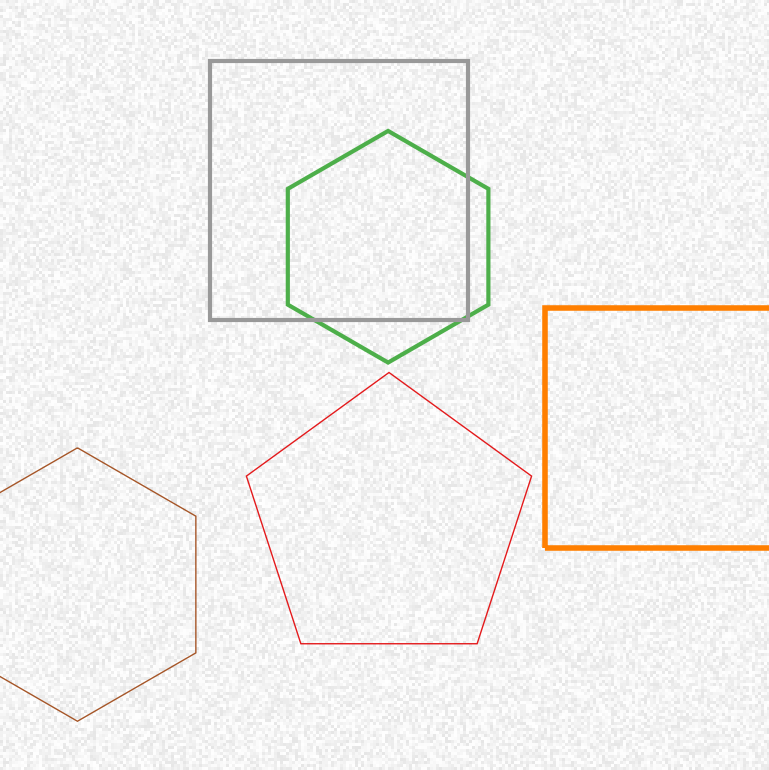[{"shape": "pentagon", "thickness": 0.5, "radius": 0.97, "center": [0.505, 0.322]}, {"shape": "hexagon", "thickness": 1.5, "radius": 0.75, "center": [0.504, 0.68]}, {"shape": "square", "thickness": 2, "radius": 0.78, "center": [0.863, 0.444]}, {"shape": "hexagon", "thickness": 0.5, "radius": 0.89, "center": [0.101, 0.241]}, {"shape": "square", "thickness": 1.5, "radius": 0.84, "center": [0.44, 0.752]}]